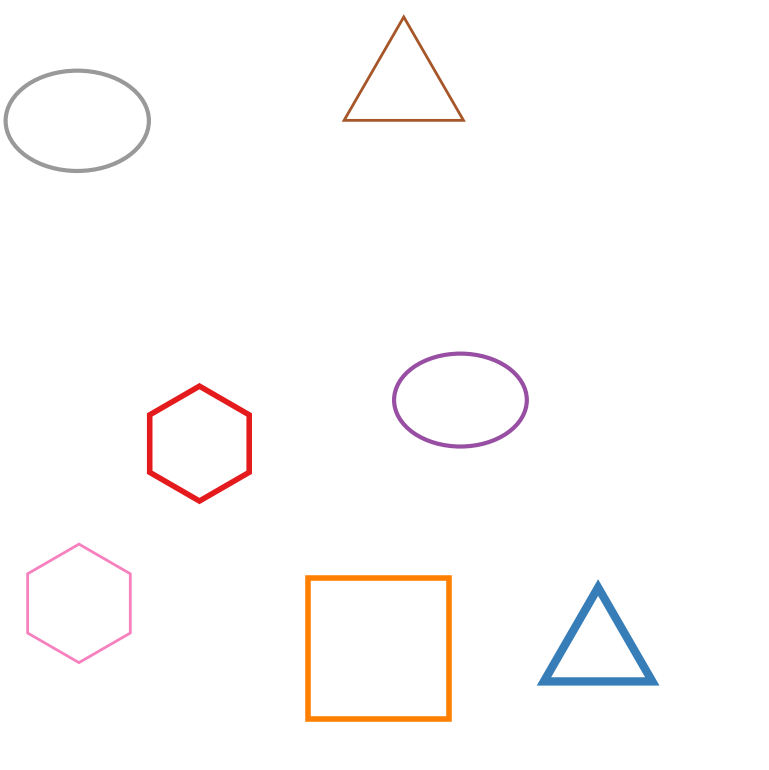[{"shape": "hexagon", "thickness": 2, "radius": 0.37, "center": [0.259, 0.424]}, {"shape": "triangle", "thickness": 3, "radius": 0.41, "center": [0.777, 0.156]}, {"shape": "oval", "thickness": 1.5, "radius": 0.43, "center": [0.598, 0.48]}, {"shape": "square", "thickness": 2, "radius": 0.46, "center": [0.491, 0.157]}, {"shape": "triangle", "thickness": 1, "radius": 0.45, "center": [0.524, 0.888]}, {"shape": "hexagon", "thickness": 1, "radius": 0.38, "center": [0.103, 0.216]}, {"shape": "oval", "thickness": 1.5, "radius": 0.47, "center": [0.1, 0.843]}]